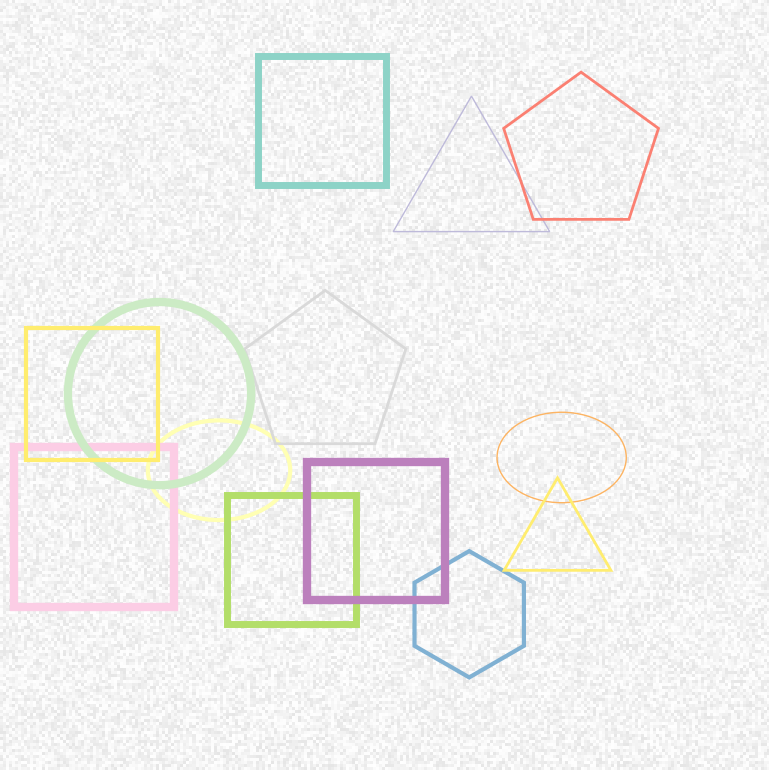[{"shape": "square", "thickness": 2.5, "radius": 0.42, "center": [0.418, 0.844]}, {"shape": "oval", "thickness": 1.5, "radius": 0.46, "center": [0.284, 0.389]}, {"shape": "triangle", "thickness": 0.5, "radius": 0.59, "center": [0.612, 0.758]}, {"shape": "pentagon", "thickness": 1, "radius": 0.53, "center": [0.755, 0.801]}, {"shape": "hexagon", "thickness": 1.5, "radius": 0.41, "center": [0.609, 0.202]}, {"shape": "oval", "thickness": 0.5, "radius": 0.42, "center": [0.729, 0.406]}, {"shape": "square", "thickness": 2.5, "radius": 0.42, "center": [0.378, 0.274]}, {"shape": "square", "thickness": 3, "radius": 0.52, "center": [0.122, 0.315]}, {"shape": "pentagon", "thickness": 1, "radius": 0.55, "center": [0.422, 0.513]}, {"shape": "square", "thickness": 3, "radius": 0.45, "center": [0.488, 0.31]}, {"shape": "circle", "thickness": 3, "radius": 0.59, "center": [0.207, 0.489]}, {"shape": "triangle", "thickness": 1, "radius": 0.4, "center": [0.724, 0.299]}, {"shape": "square", "thickness": 1.5, "radius": 0.43, "center": [0.12, 0.488]}]